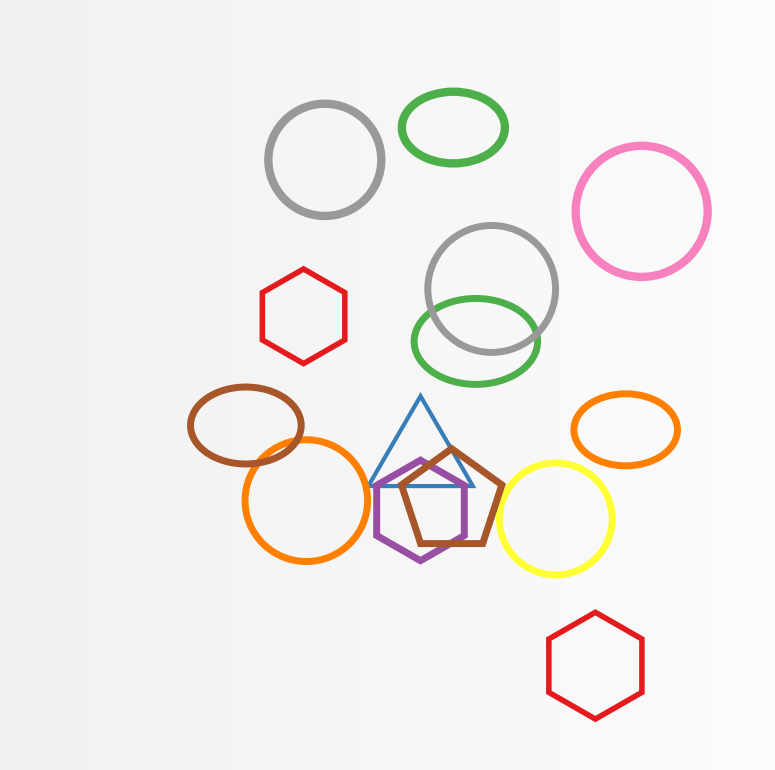[{"shape": "hexagon", "thickness": 2, "radius": 0.35, "center": [0.768, 0.135]}, {"shape": "hexagon", "thickness": 2, "radius": 0.31, "center": [0.392, 0.589]}, {"shape": "triangle", "thickness": 1.5, "radius": 0.39, "center": [0.543, 0.408]}, {"shape": "oval", "thickness": 2.5, "radius": 0.4, "center": [0.614, 0.557]}, {"shape": "oval", "thickness": 3, "radius": 0.33, "center": [0.585, 0.834]}, {"shape": "hexagon", "thickness": 2.5, "radius": 0.33, "center": [0.543, 0.337]}, {"shape": "circle", "thickness": 2.5, "radius": 0.4, "center": [0.395, 0.35]}, {"shape": "oval", "thickness": 2.5, "radius": 0.33, "center": [0.807, 0.442]}, {"shape": "circle", "thickness": 2.5, "radius": 0.36, "center": [0.717, 0.326]}, {"shape": "pentagon", "thickness": 2.5, "radius": 0.34, "center": [0.583, 0.349]}, {"shape": "oval", "thickness": 2.5, "radius": 0.36, "center": [0.317, 0.447]}, {"shape": "circle", "thickness": 3, "radius": 0.43, "center": [0.828, 0.726]}, {"shape": "circle", "thickness": 2.5, "radius": 0.41, "center": [0.634, 0.625]}, {"shape": "circle", "thickness": 3, "radius": 0.36, "center": [0.419, 0.792]}]